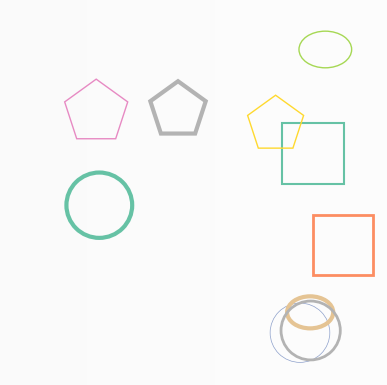[{"shape": "circle", "thickness": 3, "radius": 0.42, "center": [0.256, 0.467]}, {"shape": "square", "thickness": 1.5, "radius": 0.4, "center": [0.808, 0.602]}, {"shape": "square", "thickness": 2, "radius": 0.39, "center": [0.885, 0.364]}, {"shape": "circle", "thickness": 0.5, "radius": 0.39, "center": [0.774, 0.136]}, {"shape": "pentagon", "thickness": 1, "radius": 0.43, "center": [0.248, 0.709]}, {"shape": "oval", "thickness": 1, "radius": 0.34, "center": [0.84, 0.871]}, {"shape": "pentagon", "thickness": 1, "radius": 0.38, "center": [0.711, 0.677]}, {"shape": "oval", "thickness": 3, "radius": 0.3, "center": [0.8, 0.189]}, {"shape": "circle", "thickness": 2, "radius": 0.38, "center": [0.802, 0.142]}, {"shape": "pentagon", "thickness": 3, "radius": 0.38, "center": [0.459, 0.714]}]